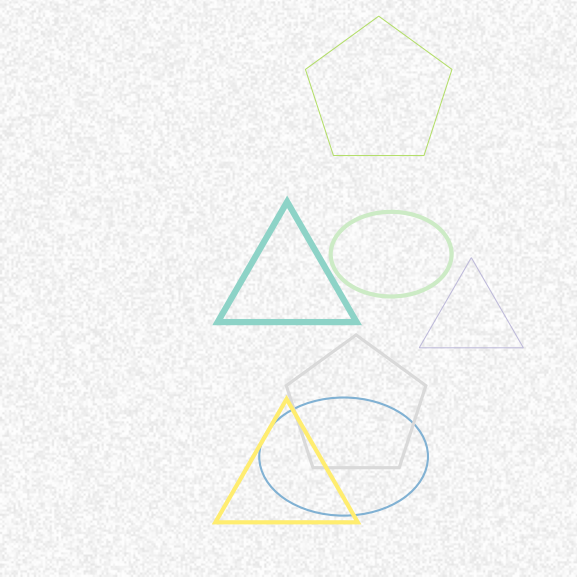[{"shape": "triangle", "thickness": 3, "radius": 0.69, "center": [0.497, 0.511]}, {"shape": "triangle", "thickness": 0.5, "radius": 0.52, "center": [0.816, 0.449]}, {"shape": "oval", "thickness": 1, "radius": 0.73, "center": [0.595, 0.209]}, {"shape": "pentagon", "thickness": 0.5, "radius": 0.67, "center": [0.656, 0.838]}, {"shape": "pentagon", "thickness": 1.5, "radius": 0.64, "center": [0.617, 0.292]}, {"shape": "oval", "thickness": 2, "radius": 0.52, "center": [0.677, 0.559]}, {"shape": "triangle", "thickness": 2, "radius": 0.71, "center": [0.496, 0.166]}]